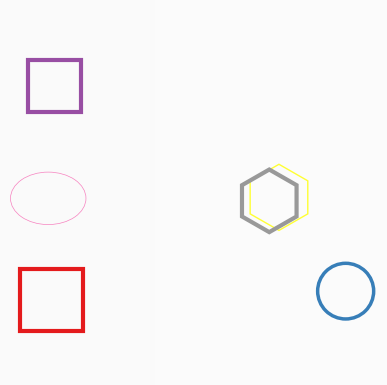[{"shape": "square", "thickness": 3, "radius": 0.4, "center": [0.133, 0.221]}, {"shape": "circle", "thickness": 2.5, "radius": 0.36, "center": [0.892, 0.244]}, {"shape": "square", "thickness": 3, "radius": 0.34, "center": [0.141, 0.776]}, {"shape": "hexagon", "thickness": 1, "radius": 0.43, "center": [0.72, 0.487]}, {"shape": "oval", "thickness": 0.5, "radius": 0.49, "center": [0.124, 0.485]}, {"shape": "hexagon", "thickness": 3, "radius": 0.41, "center": [0.695, 0.478]}]